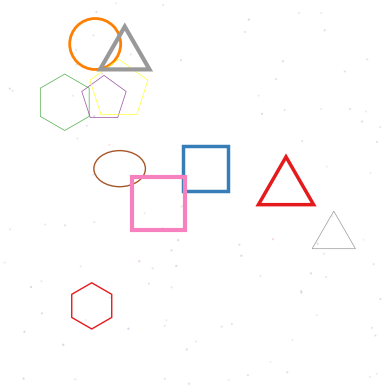[{"shape": "hexagon", "thickness": 1, "radius": 0.3, "center": [0.238, 0.205]}, {"shape": "triangle", "thickness": 2.5, "radius": 0.41, "center": [0.743, 0.51]}, {"shape": "square", "thickness": 2.5, "radius": 0.3, "center": [0.534, 0.563]}, {"shape": "hexagon", "thickness": 0.5, "radius": 0.37, "center": [0.168, 0.734]}, {"shape": "pentagon", "thickness": 0.5, "radius": 0.3, "center": [0.27, 0.744]}, {"shape": "circle", "thickness": 2, "radius": 0.33, "center": [0.247, 0.886]}, {"shape": "pentagon", "thickness": 0.5, "radius": 0.4, "center": [0.309, 0.767]}, {"shape": "oval", "thickness": 1, "radius": 0.33, "center": [0.311, 0.562]}, {"shape": "square", "thickness": 3, "radius": 0.34, "center": [0.411, 0.472]}, {"shape": "triangle", "thickness": 3, "radius": 0.37, "center": [0.324, 0.857]}, {"shape": "triangle", "thickness": 0.5, "radius": 0.33, "center": [0.867, 0.387]}]